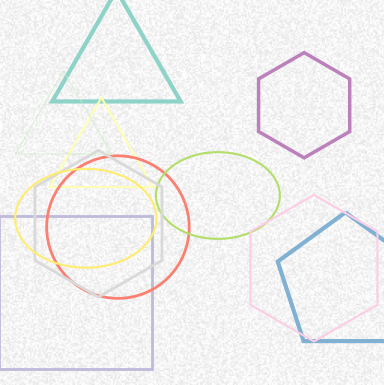[{"shape": "triangle", "thickness": 3, "radius": 0.96, "center": [0.302, 0.833]}, {"shape": "triangle", "thickness": 1.5, "radius": 0.77, "center": [0.263, 0.591]}, {"shape": "square", "thickness": 2, "radius": 0.99, "center": [0.197, 0.241]}, {"shape": "circle", "thickness": 2, "radius": 0.93, "center": [0.306, 0.41]}, {"shape": "pentagon", "thickness": 3, "radius": 0.92, "center": [0.897, 0.264]}, {"shape": "oval", "thickness": 1.5, "radius": 0.8, "center": [0.566, 0.492]}, {"shape": "hexagon", "thickness": 1.5, "radius": 0.95, "center": [0.815, 0.303]}, {"shape": "hexagon", "thickness": 2, "radius": 0.95, "center": [0.256, 0.419]}, {"shape": "hexagon", "thickness": 2.5, "radius": 0.68, "center": [0.79, 0.727]}, {"shape": "triangle", "thickness": 0.5, "radius": 0.72, "center": [0.165, 0.672]}, {"shape": "oval", "thickness": 1.5, "radius": 0.92, "center": [0.223, 0.433]}]